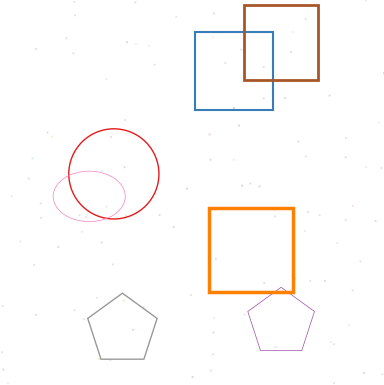[{"shape": "circle", "thickness": 1, "radius": 0.59, "center": [0.296, 0.548]}, {"shape": "square", "thickness": 1.5, "radius": 0.51, "center": [0.607, 0.815]}, {"shape": "pentagon", "thickness": 0.5, "radius": 0.46, "center": [0.73, 0.163]}, {"shape": "square", "thickness": 2.5, "radius": 0.55, "center": [0.652, 0.351]}, {"shape": "square", "thickness": 2, "radius": 0.48, "center": [0.73, 0.89]}, {"shape": "oval", "thickness": 0.5, "radius": 0.47, "center": [0.232, 0.49]}, {"shape": "pentagon", "thickness": 1, "radius": 0.47, "center": [0.318, 0.144]}]